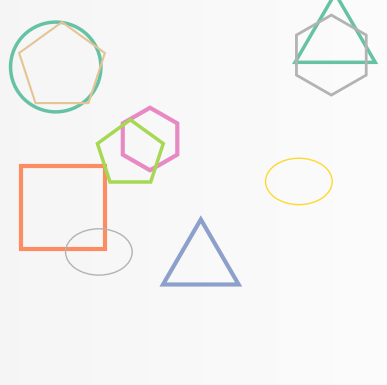[{"shape": "triangle", "thickness": 2.5, "radius": 0.6, "center": [0.865, 0.898]}, {"shape": "circle", "thickness": 2.5, "radius": 0.58, "center": [0.144, 0.826]}, {"shape": "square", "thickness": 3, "radius": 0.54, "center": [0.163, 0.461]}, {"shape": "triangle", "thickness": 3, "radius": 0.56, "center": [0.518, 0.317]}, {"shape": "hexagon", "thickness": 3, "radius": 0.41, "center": [0.387, 0.639]}, {"shape": "pentagon", "thickness": 2.5, "radius": 0.45, "center": [0.336, 0.599]}, {"shape": "oval", "thickness": 1, "radius": 0.43, "center": [0.771, 0.529]}, {"shape": "pentagon", "thickness": 1.5, "radius": 0.58, "center": [0.16, 0.826]}, {"shape": "oval", "thickness": 1, "radius": 0.43, "center": [0.255, 0.346]}, {"shape": "hexagon", "thickness": 2, "radius": 0.52, "center": [0.855, 0.857]}]